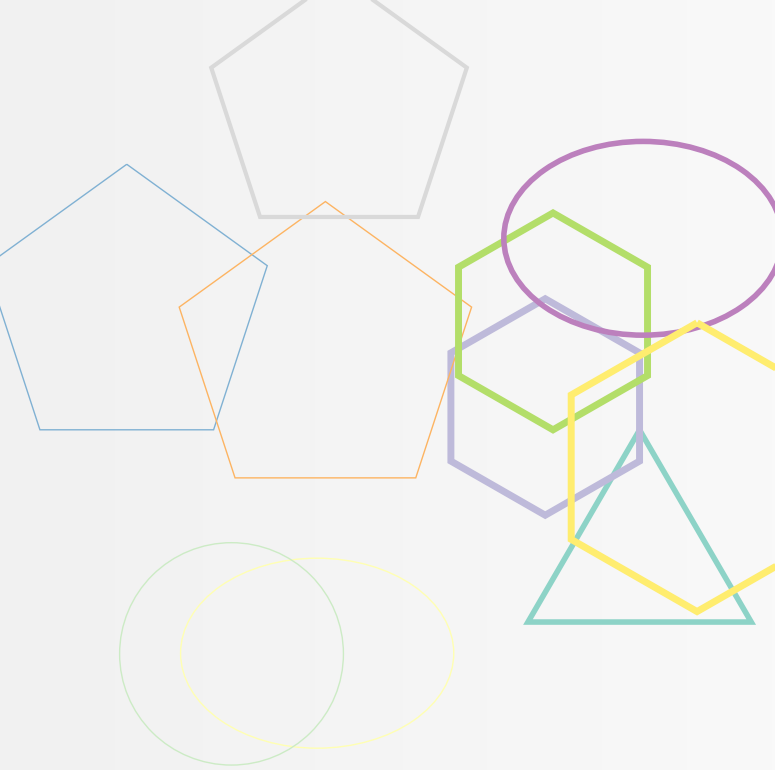[{"shape": "triangle", "thickness": 2, "radius": 0.83, "center": [0.825, 0.275]}, {"shape": "oval", "thickness": 0.5, "radius": 0.88, "center": [0.409, 0.152]}, {"shape": "hexagon", "thickness": 2.5, "radius": 0.7, "center": [0.704, 0.471]}, {"shape": "pentagon", "thickness": 0.5, "radius": 0.95, "center": [0.164, 0.596]}, {"shape": "pentagon", "thickness": 0.5, "radius": 0.99, "center": [0.42, 0.54]}, {"shape": "hexagon", "thickness": 2.5, "radius": 0.7, "center": [0.714, 0.583]}, {"shape": "pentagon", "thickness": 1.5, "radius": 0.87, "center": [0.437, 0.859]}, {"shape": "oval", "thickness": 2, "radius": 0.9, "center": [0.83, 0.691]}, {"shape": "circle", "thickness": 0.5, "radius": 0.72, "center": [0.299, 0.151]}, {"shape": "hexagon", "thickness": 2.5, "radius": 0.94, "center": [0.899, 0.393]}]